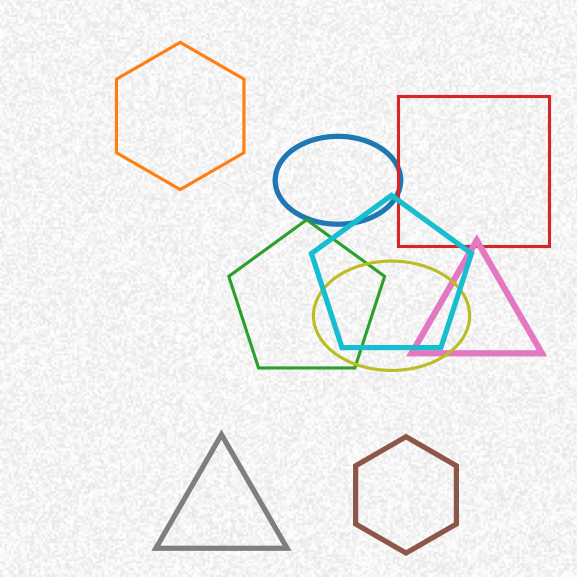[{"shape": "oval", "thickness": 2.5, "radius": 0.54, "center": [0.585, 0.687]}, {"shape": "hexagon", "thickness": 1.5, "radius": 0.64, "center": [0.312, 0.798]}, {"shape": "pentagon", "thickness": 1.5, "radius": 0.71, "center": [0.531, 0.477]}, {"shape": "square", "thickness": 1.5, "radius": 0.65, "center": [0.819, 0.703]}, {"shape": "hexagon", "thickness": 2.5, "radius": 0.5, "center": [0.703, 0.142]}, {"shape": "triangle", "thickness": 3, "radius": 0.65, "center": [0.826, 0.453]}, {"shape": "triangle", "thickness": 2.5, "radius": 0.66, "center": [0.384, 0.115]}, {"shape": "oval", "thickness": 1.5, "radius": 0.68, "center": [0.678, 0.452]}, {"shape": "pentagon", "thickness": 2.5, "radius": 0.73, "center": [0.678, 0.515]}]